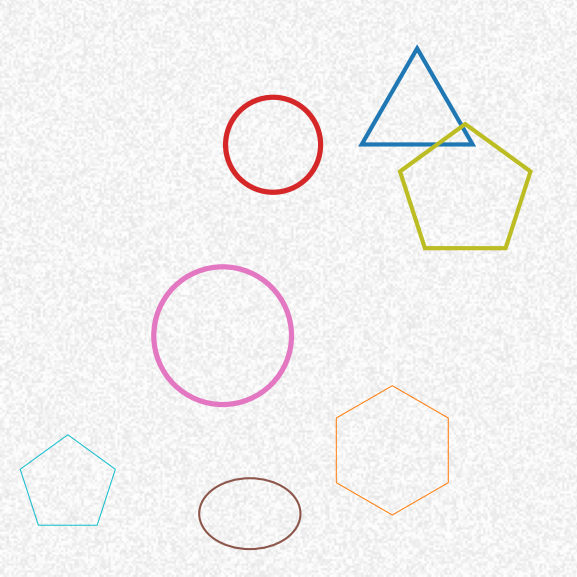[{"shape": "triangle", "thickness": 2, "radius": 0.55, "center": [0.722, 0.804]}, {"shape": "hexagon", "thickness": 0.5, "radius": 0.56, "center": [0.679, 0.219]}, {"shape": "circle", "thickness": 2.5, "radius": 0.41, "center": [0.473, 0.748]}, {"shape": "oval", "thickness": 1, "radius": 0.44, "center": [0.433, 0.11]}, {"shape": "circle", "thickness": 2.5, "radius": 0.6, "center": [0.386, 0.418]}, {"shape": "pentagon", "thickness": 2, "radius": 0.59, "center": [0.806, 0.666]}, {"shape": "pentagon", "thickness": 0.5, "radius": 0.43, "center": [0.117, 0.16]}]